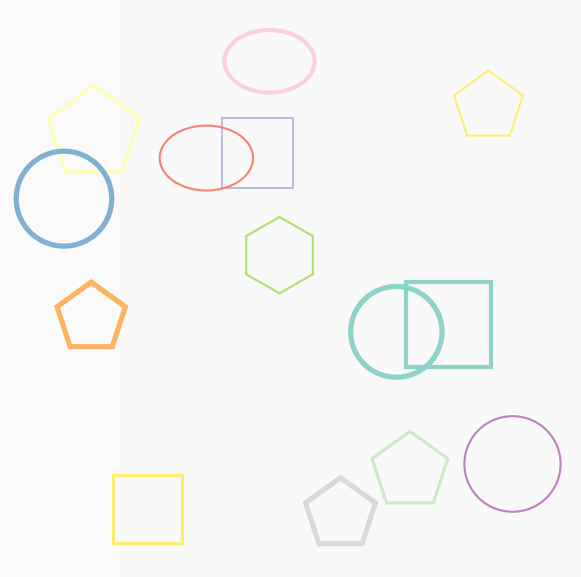[{"shape": "circle", "thickness": 2.5, "radius": 0.39, "center": [0.682, 0.424]}, {"shape": "square", "thickness": 2, "radius": 0.37, "center": [0.772, 0.438]}, {"shape": "pentagon", "thickness": 1.5, "radius": 0.41, "center": [0.162, 0.768]}, {"shape": "square", "thickness": 1, "radius": 0.31, "center": [0.442, 0.734]}, {"shape": "oval", "thickness": 1, "radius": 0.4, "center": [0.355, 0.725]}, {"shape": "circle", "thickness": 2.5, "radius": 0.41, "center": [0.11, 0.655]}, {"shape": "pentagon", "thickness": 2.5, "radius": 0.31, "center": [0.157, 0.449]}, {"shape": "hexagon", "thickness": 1, "radius": 0.33, "center": [0.481, 0.557]}, {"shape": "oval", "thickness": 2, "radius": 0.39, "center": [0.464, 0.893]}, {"shape": "pentagon", "thickness": 2.5, "radius": 0.32, "center": [0.586, 0.109]}, {"shape": "circle", "thickness": 1, "radius": 0.41, "center": [0.882, 0.196]}, {"shape": "pentagon", "thickness": 1.5, "radius": 0.34, "center": [0.705, 0.184]}, {"shape": "pentagon", "thickness": 1, "radius": 0.31, "center": [0.84, 0.815]}, {"shape": "square", "thickness": 1.5, "radius": 0.3, "center": [0.254, 0.118]}]